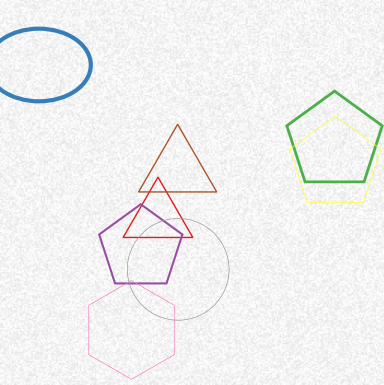[{"shape": "triangle", "thickness": 1, "radius": 0.52, "center": [0.41, 0.435]}, {"shape": "oval", "thickness": 3, "radius": 0.67, "center": [0.101, 0.831]}, {"shape": "pentagon", "thickness": 2, "radius": 0.65, "center": [0.869, 0.633]}, {"shape": "pentagon", "thickness": 1.5, "radius": 0.57, "center": [0.366, 0.356]}, {"shape": "pentagon", "thickness": 0.5, "radius": 0.62, "center": [0.871, 0.574]}, {"shape": "triangle", "thickness": 1, "radius": 0.59, "center": [0.461, 0.56]}, {"shape": "hexagon", "thickness": 0.5, "radius": 0.64, "center": [0.342, 0.143]}, {"shape": "circle", "thickness": 0.5, "radius": 0.66, "center": [0.463, 0.3]}]